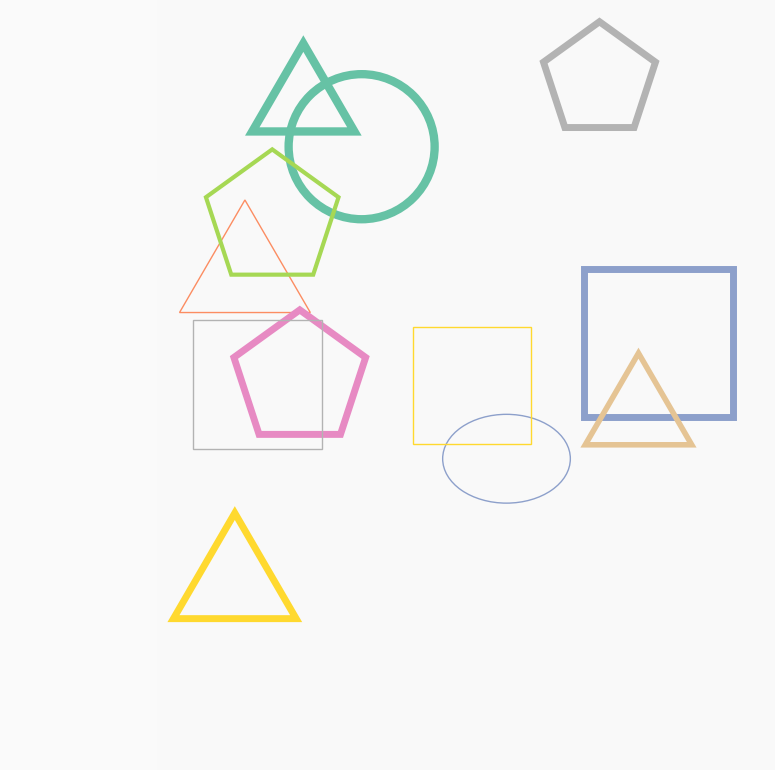[{"shape": "triangle", "thickness": 3, "radius": 0.38, "center": [0.391, 0.867]}, {"shape": "circle", "thickness": 3, "radius": 0.47, "center": [0.467, 0.809]}, {"shape": "triangle", "thickness": 0.5, "radius": 0.49, "center": [0.316, 0.643]}, {"shape": "square", "thickness": 2.5, "radius": 0.48, "center": [0.85, 0.555]}, {"shape": "oval", "thickness": 0.5, "radius": 0.41, "center": [0.654, 0.404]}, {"shape": "pentagon", "thickness": 2.5, "radius": 0.45, "center": [0.387, 0.508]}, {"shape": "pentagon", "thickness": 1.5, "radius": 0.45, "center": [0.351, 0.716]}, {"shape": "triangle", "thickness": 2.5, "radius": 0.46, "center": [0.303, 0.242]}, {"shape": "square", "thickness": 0.5, "radius": 0.38, "center": [0.609, 0.5]}, {"shape": "triangle", "thickness": 2, "radius": 0.4, "center": [0.824, 0.462]}, {"shape": "pentagon", "thickness": 2.5, "radius": 0.38, "center": [0.774, 0.896]}, {"shape": "square", "thickness": 0.5, "radius": 0.42, "center": [0.332, 0.501]}]